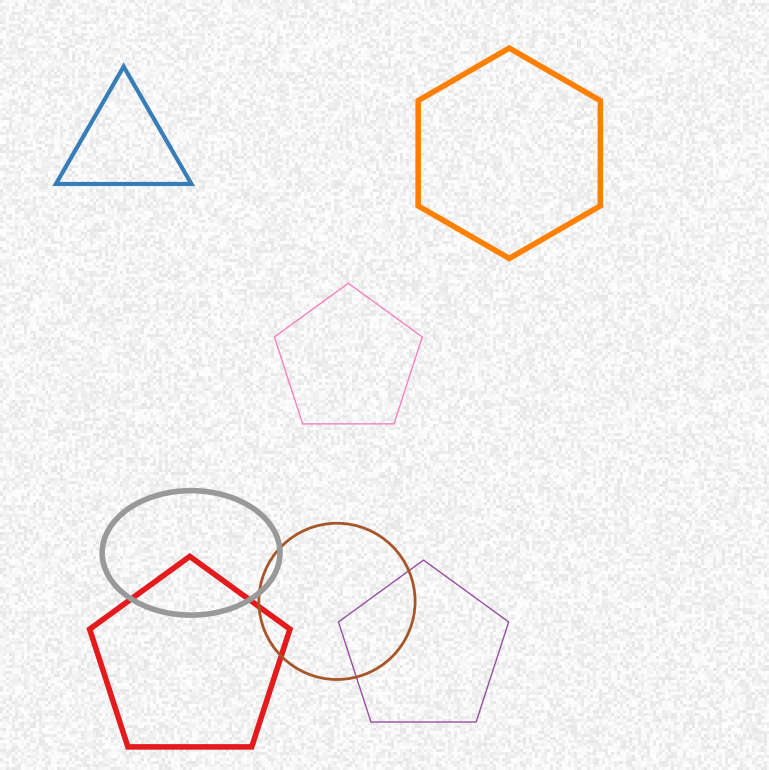[{"shape": "pentagon", "thickness": 2, "radius": 0.68, "center": [0.246, 0.141]}, {"shape": "triangle", "thickness": 1.5, "radius": 0.51, "center": [0.161, 0.812]}, {"shape": "pentagon", "thickness": 0.5, "radius": 0.58, "center": [0.55, 0.156]}, {"shape": "hexagon", "thickness": 2, "radius": 0.68, "center": [0.661, 0.801]}, {"shape": "circle", "thickness": 1, "radius": 0.51, "center": [0.438, 0.219]}, {"shape": "pentagon", "thickness": 0.5, "radius": 0.5, "center": [0.452, 0.531]}, {"shape": "oval", "thickness": 2, "radius": 0.58, "center": [0.248, 0.282]}]